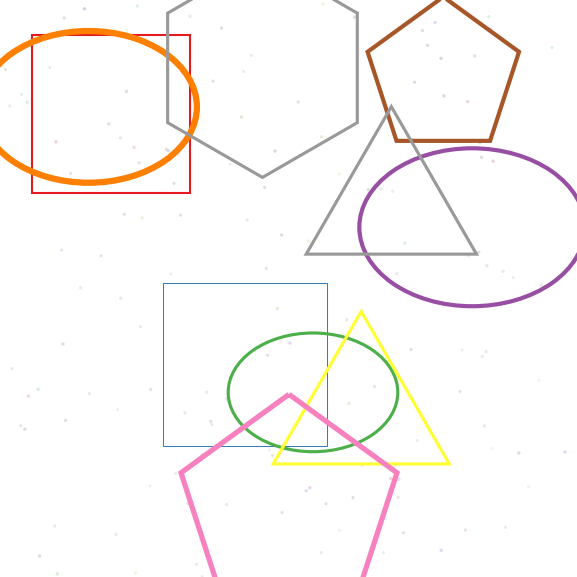[{"shape": "square", "thickness": 1, "radius": 0.68, "center": [0.192, 0.801]}, {"shape": "square", "thickness": 0.5, "radius": 0.71, "center": [0.425, 0.368]}, {"shape": "oval", "thickness": 1.5, "radius": 0.73, "center": [0.542, 0.32]}, {"shape": "oval", "thickness": 2, "radius": 0.98, "center": [0.818, 0.606]}, {"shape": "oval", "thickness": 3, "radius": 0.94, "center": [0.153, 0.814]}, {"shape": "triangle", "thickness": 1.5, "radius": 0.88, "center": [0.625, 0.284]}, {"shape": "pentagon", "thickness": 2, "radius": 0.69, "center": [0.768, 0.867]}, {"shape": "pentagon", "thickness": 2.5, "radius": 0.98, "center": [0.5, 0.12]}, {"shape": "triangle", "thickness": 1.5, "radius": 0.85, "center": [0.678, 0.644]}, {"shape": "hexagon", "thickness": 1.5, "radius": 0.95, "center": [0.454, 0.882]}]